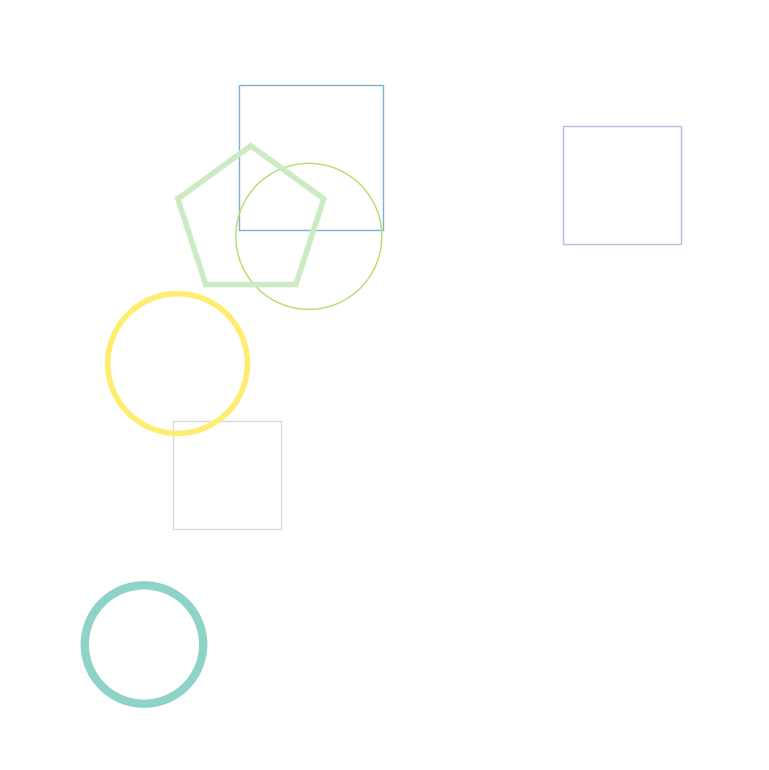[{"shape": "circle", "thickness": 3, "radius": 0.38, "center": [0.187, 0.163]}, {"shape": "square", "thickness": 0.5, "radius": 0.38, "center": [0.807, 0.759]}, {"shape": "square", "thickness": 0.5, "radius": 0.47, "center": [0.404, 0.796]}, {"shape": "circle", "thickness": 0.5, "radius": 0.47, "center": [0.401, 0.693]}, {"shape": "square", "thickness": 0.5, "radius": 0.35, "center": [0.295, 0.383]}, {"shape": "pentagon", "thickness": 2, "radius": 0.5, "center": [0.326, 0.711]}, {"shape": "circle", "thickness": 2, "radius": 0.45, "center": [0.231, 0.528]}]